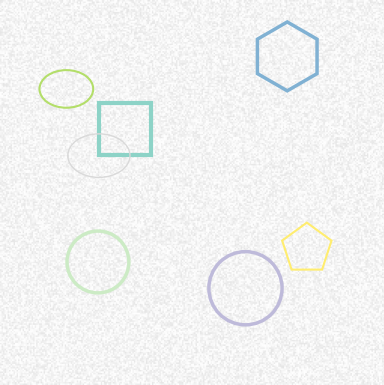[{"shape": "square", "thickness": 3, "radius": 0.34, "center": [0.325, 0.666]}, {"shape": "circle", "thickness": 2.5, "radius": 0.48, "center": [0.638, 0.251]}, {"shape": "hexagon", "thickness": 2.5, "radius": 0.45, "center": [0.746, 0.854]}, {"shape": "oval", "thickness": 1.5, "radius": 0.35, "center": [0.172, 0.769]}, {"shape": "oval", "thickness": 1, "radius": 0.4, "center": [0.257, 0.596]}, {"shape": "circle", "thickness": 2.5, "radius": 0.4, "center": [0.254, 0.32]}, {"shape": "pentagon", "thickness": 1.5, "radius": 0.34, "center": [0.797, 0.354]}]